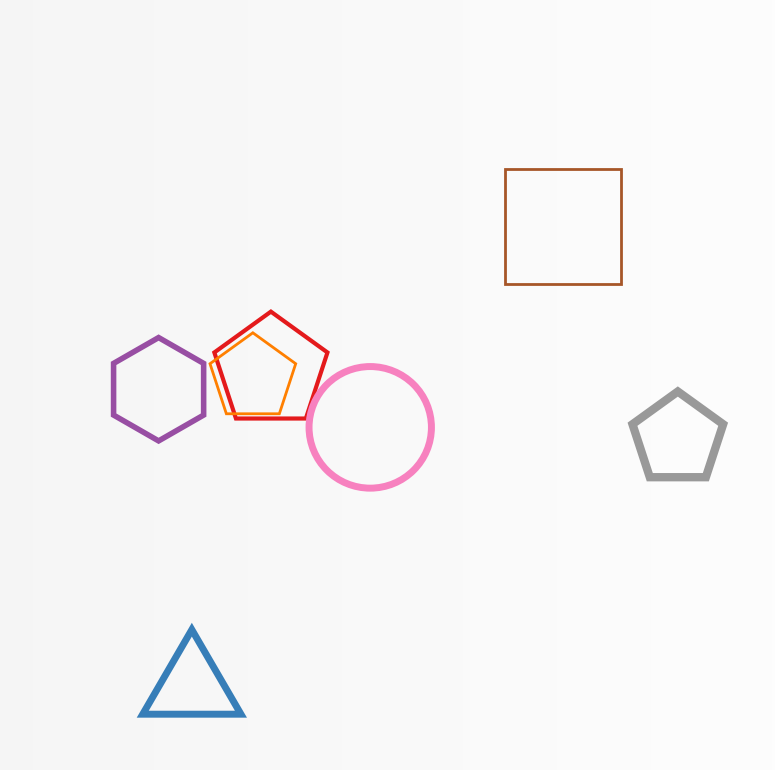[{"shape": "pentagon", "thickness": 1.5, "radius": 0.38, "center": [0.35, 0.519]}, {"shape": "triangle", "thickness": 2.5, "radius": 0.37, "center": [0.248, 0.109]}, {"shape": "hexagon", "thickness": 2, "radius": 0.34, "center": [0.205, 0.495]}, {"shape": "pentagon", "thickness": 1, "radius": 0.29, "center": [0.326, 0.51]}, {"shape": "square", "thickness": 1, "radius": 0.37, "center": [0.726, 0.706]}, {"shape": "circle", "thickness": 2.5, "radius": 0.39, "center": [0.478, 0.445]}, {"shape": "pentagon", "thickness": 3, "radius": 0.31, "center": [0.875, 0.43]}]